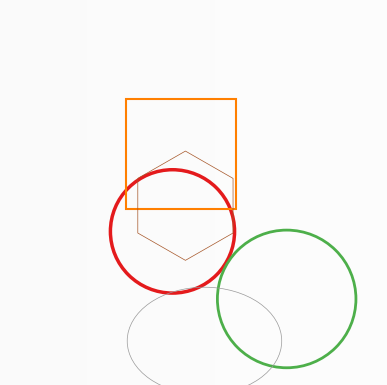[{"shape": "circle", "thickness": 2.5, "radius": 0.8, "center": [0.445, 0.399]}, {"shape": "circle", "thickness": 2, "radius": 0.89, "center": [0.74, 0.224]}, {"shape": "square", "thickness": 1.5, "radius": 0.71, "center": [0.468, 0.6]}, {"shape": "hexagon", "thickness": 0.5, "radius": 0.71, "center": [0.479, 0.466]}, {"shape": "oval", "thickness": 0.5, "radius": 1.0, "center": [0.528, 0.114]}]